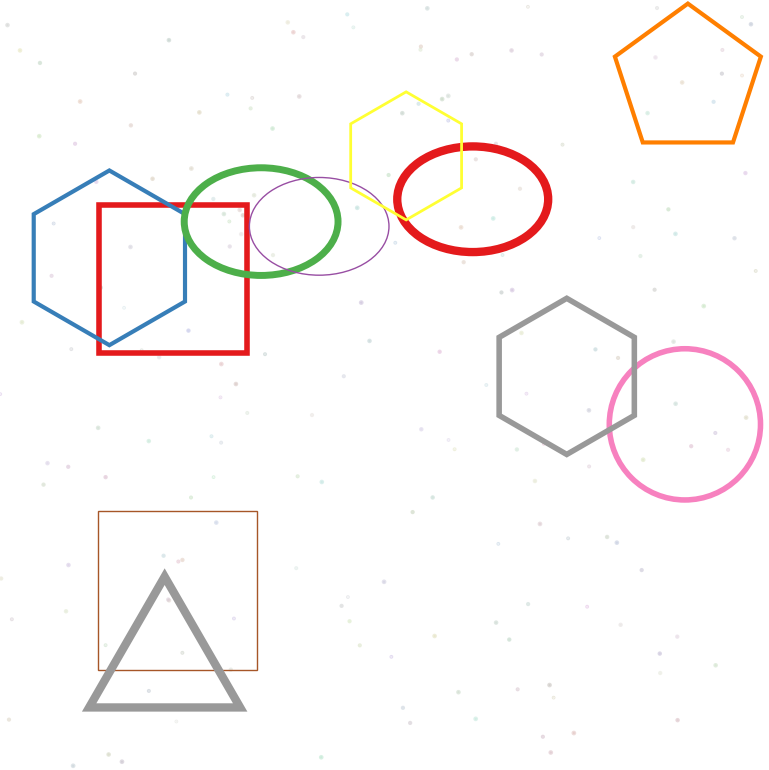[{"shape": "oval", "thickness": 3, "radius": 0.49, "center": [0.614, 0.741]}, {"shape": "square", "thickness": 2, "radius": 0.48, "center": [0.225, 0.638]}, {"shape": "hexagon", "thickness": 1.5, "radius": 0.57, "center": [0.142, 0.665]}, {"shape": "oval", "thickness": 2.5, "radius": 0.5, "center": [0.339, 0.712]}, {"shape": "oval", "thickness": 0.5, "radius": 0.45, "center": [0.415, 0.706]}, {"shape": "pentagon", "thickness": 1.5, "radius": 0.5, "center": [0.893, 0.896]}, {"shape": "hexagon", "thickness": 1, "radius": 0.42, "center": [0.527, 0.798]}, {"shape": "square", "thickness": 0.5, "radius": 0.52, "center": [0.231, 0.233]}, {"shape": "circle", "thickness": 2, "radius": 0.49, "center": [0.889, 0.449]}, {"shape": "triangle", "thickness": 3, "radius": 0.57, "center": [0.214, 0.138]}, {"shape": "hexagon", "thickness": 2, "radius": 0.51, "center": [0.736, 0.511]}]